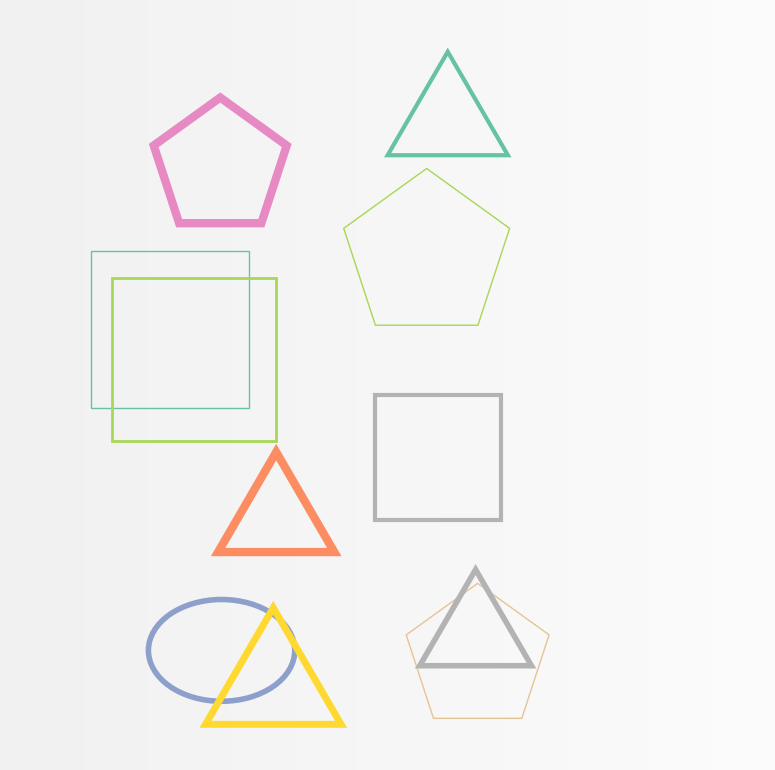[{"shape": "square", "thickness": 0.5, "radius": 0.51, "center": [0.219, 0.572]}, {"shape": "triangle", "thickness": 1.5, "radius": 0.45, "center": [0.578, 0.843]}, {"shape": "triangle", "thickness": 3, "radius": 0.43, "center": [0.356, 0.326]}, {"shape": "oval", "thickness": 2, "radius": 0.47, "center": [0.286, 0.155]}, {"shape": "pentagon", "thickness": 3, "radius": 0.45, "center": [0.284, 0.783]}, {"shape": "square", "thickness": 1, "radius": 0.53, "center": [0.25, 0.533]}, {"shape": "pentagon", "thickness": 0.5, "radius": 0.56, "center": [0.551, 0.669]}, {"shape": "triangle", "thickness": 2.5, "radius": 0.5, "center": [0.353, 0.11]}, {"shape": "pentagon", "thickness": 0.5, "radius": 0.48, "center": [0.616, 0.145]}, {"shape": "square", "thickness": 1.5, "radius": 0.41, "center": [0.565, 0.406]}, {"shape": "triangle", "thickness": 2, "radius": 0.42, "center": [0.614, 0.177]}]